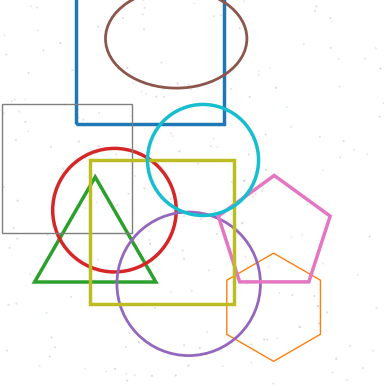[{"shape": "square", "thickness": 2.5, "radius": 0.96, "center": [0.39, 0.87]}, {"shape": "hexagon", "thickness": 1, "radius": 0.7, "center": [0.711, 0.202]}, {"shape": "triangle", "thickness": 2.5, "radius": 0.91, "center": [0.247, 0.358]}, {"shape": "circle", "thickness": 2.5, "radius": 0.8, "center": [0.297, 0.454]}, {"shape": "circle", "thickness": 2, "radius": 0.93, "center": [0.49, 0.263]}, {"shape": "oval", "thickness": 2, "radius": 0.92, "center": [0.458, 0.9]}, {"shape": "pentagon", "thickness": 2.5, "radius": 0.76, "center": [0.712, 0.391]}, {"shape": "square", "thickness": 1, "radius": 0.84, "center": [0.174, 0.563]}, {"shape": "square", "thickness": 2.5, "radius": 0.94, "center": [0.421, 0.397]}, {"shape": "circle", "thickness": 2.5, "radius": 0.72, "center": [0.527, 0.584]}]